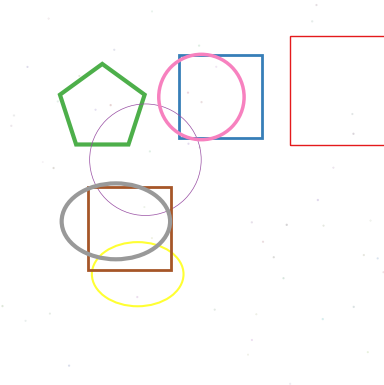[{"shape": "square", "thickness": 1, "radius": 0.71, "center": [0.896, 0.764]}, {"shape": "square", "thickness": 2, "radius": 0.54, "center": [0.573, 0.75]}, {"shape": "pentagon", "thickness": 3, "radius": 0.58, "center": [0.266, 0.718]}, {"shape": "circle", "thickness": 0.5, "radius": 0.72, "center": [0.378, 0.585]}, {"shape": "oval", "thickness": 1.5, "radius": 0.6, "center": [0.358, 0.288]}, {"shape": "square", "thickness": 2, "radius": 0.54, "center": [0.336, 0.407]}, {"shape": "circle", "thickness": 2.5, "radius": 0.55, "center": [0.523, 0.748]}, {"shape": "oval", "thickness": 3, "radius": 0.7, "center": [0.301, 0.425]}]